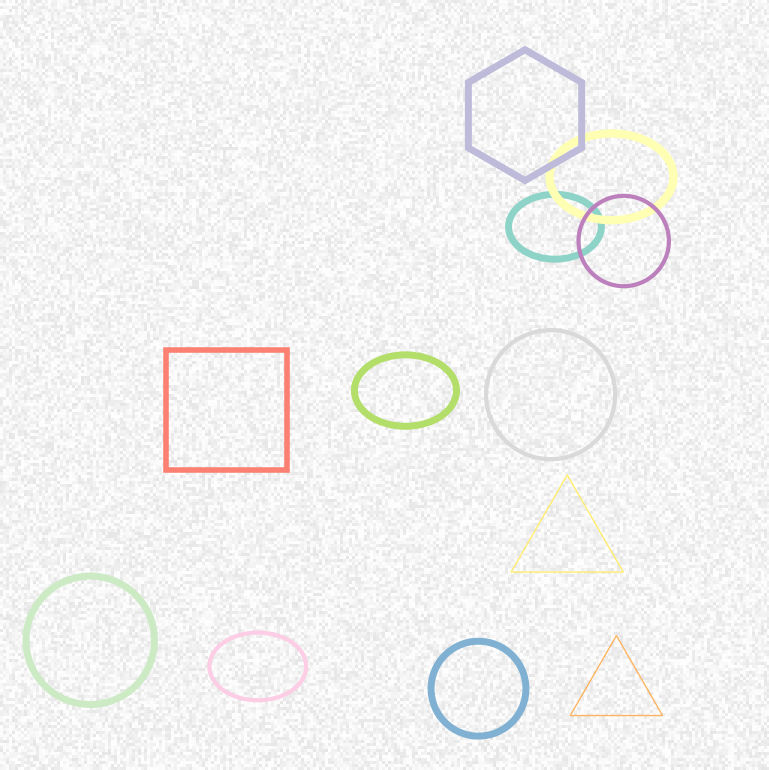[{"shape": "oval", "thickness": 2.5, "radius": 0.3, "center": [0.721, 0.706]}, {"shape": "oval", "thickness": 3, "radius": 0.4, "center": [0.794, 0.77]}, {"shape": "hexagon", "thickness": 2.5, "radius": 0.42, "center": [0.682, 0.85]}, {"shape": "square", "thickness": 2, "radius": 0.39, "center": [0.294, 0.467]}, {"shape": "circle", "thickness": 2.5, "radius": 0.31, "center": [0.621, 0.106]}, {"shape": "triangle", "thickness": 0.5, "radius": 0.35, "center": [0.801, 0.105]}, {"shape": "oval", "thickness": 2.5, "radius": 0.33, "center": [0.527, 0.493]}, {"shape": "oval", "thickness": 1.5, "radius": 0.31, "center": [0.335, 0.135]}, {"shape": "circle", "thickness": 1.5, "radius": 0.42, "center": [0.715, 0.487]}, {"shape": "circle", "thickness": 1.5, "radius": 0.29, "center": [0.81, 0.687]}, {"shape": "circle", "thickness": 2.5, "radius": 0.42, "center": [0.117, 0.168]}, {"shape": "triangle", "thickness": 0.5, "radius": 0.42, "center": [0.737, 0.299]}]